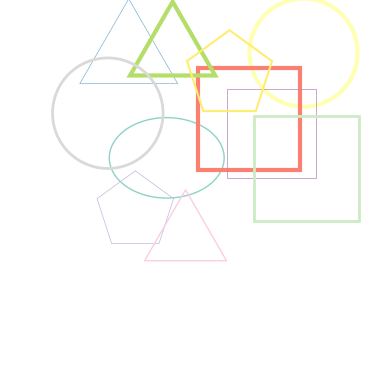[{"shape": "oval", "thickness": 1, "radius": 0.75, "center": [0.433, 0.59]}, {"shape": "circle", "thickness": 3, "radius": 0.7, "center": [0.788, 0.863]}, {"shape": "pentagon", "thickness": 0.5, "radius": 0.52, "center": [0.351, 0.452]}, {"shape": "square", "thickness": 3, "radius": 0.67, "center": [0.647, 0.691]}, {"shape": "triangle", "thickness": 0.5, "radius": 0.73, "center": [0.334, 0.856]}, {"shape": "triangle", "thickness": 3, "radius": 0.64, "center": [0.448, 0.868]}, {"shape": "triangle", "thickness": 1, "radius": 0.62, "center": [0.482, 0.384]}, {"shape": "circle", "thickness": 2, "radius": 0.72, "center": [0.28, 0.706]}, {"shape": "square", "thickness": 0.5, "radius": 0.58, "center": [0.706, 0.654]}, {"shape": "square", "thickness": 2, "radius": 0.68, "center": [0.797, 0.562]}, {"shape": "pentagon", "thickness": 1.5, "radius": 0.58, "center": [0.596, 0.805]}]